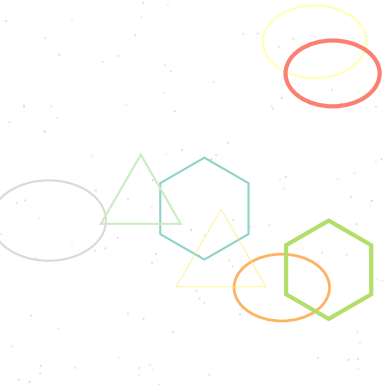[{"shape": "hexagon", "thickness": 1.5, "radius": 0.66, "center": [0.531, 0.458]}, {"shape": "oval", "thickness": 1.5, "radius": 0.67, "center": [0.817, 0.891]}, {"shape": "oval", "thickness": 3, "radius": 0.61, "center": [0.864, 0.809]}, {"shape": "oval", "thickness": 2, "radius": 0.62, "center": [0.732, 0.253]}, {"shape": "hexagon", "thickness": 3, "radius": 0.64, "center": [0.854, 0.299]}, {"shape": "oval", "thickness": 1.5, "radius": 0.75, "center": [0.126, 0.427]}, {"shape": "triangle", "thickness": 1.5, "radius": 0.6, "center": [0.366, 0.478]}, {"shape": "triangle", "thickness": 0.5, "radius": 0.67, "center": [0.574, 0.322]}]